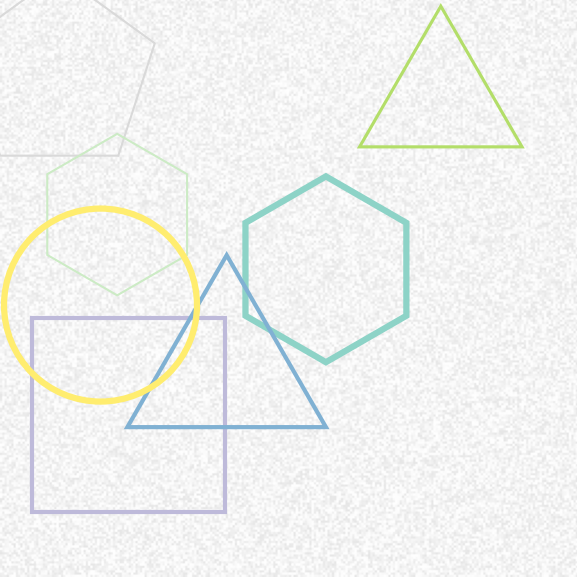[{"shape": "hexagon", "thickness": 3, "radius": 0.8, "center": [0.564, 0.533]}, {"shape": "square", "thickness": 2, "radius": 0.84, "center": [0.222, 0.28]}, {"shape": "triangle", "thickness": 2, "radius": 0.99, "center": [0.392, 0.359]}, {"shape": "triangle", "thickness": 1.5, "radius": 0.81, "center": [0.763, 0.826]}, {"shape": "pentagon", "thickness": 1, "radius": 0.87, "center": [0.103, 0.87]}, {"shape": "hexagon", "thickness": 1, "radius": 0.7, "center": [0.203, 0.628]}, {"shape": "circle", "thickness": 3, "radius": 0.84, "center": [0.174, 0.471]}]